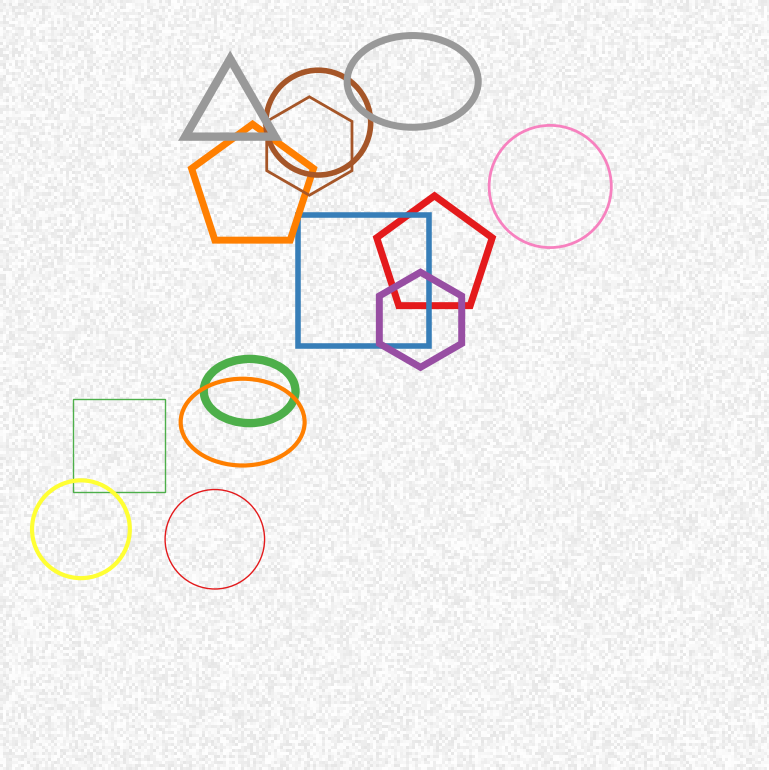[{"shape": "pentagon", "thickness": 2.5, "radius": 0.39, "center": [0.564, 0.667]}, {"shape": "circle", "thickness": 0.5, "radius": 0.32, "center": [0.279, 0.3]}, {"shape": "square", "thickness": 2, "radius": 0.42, "center": [0.472, 0.636]}, {"shape": "square", "thickness": 0.5, "radius": 0.3, "center": [0.155, 0.421]}, {"shape": "oval", "thickness": 3, "radius": 0.3, "center": [0.324, 0.492]}, {"shape": "hexagon", "thickness": 2.5, "radius": 0.31, "center": [0.546, 0.585]}, {"shape": "oval", "thickness": 1.5, "radius": 0.4, "center": [0.315, 0.452]}, {"shape": "pentagon", "thickness": 2.5, "radius": 0.42, "center": [0.328, 0.755]}, {"shape": "circle", "thickness": 1.5, "radius": 0.32, "center": [0.105, 0.313]}, {"shape": "circle", "thickness": 2, "radius": 0.34, "center": [0.413, 0.841]}, {"shape": "hexagon", "thickness": 1, "radius": 0.32, "center": [0.402, 0.81]}, {"shape": "circle", "thickness": 1, "radius": 0.4, "center": [0.715, 0.758]}, {"shape": "oval", "thickness": 2.5, "radius": 0.43, "center": [0.536, 0.894]}, {"shape": "triangle", "thickness": 3, "radius": 0.34, "center": [0.299, 0.856]}]